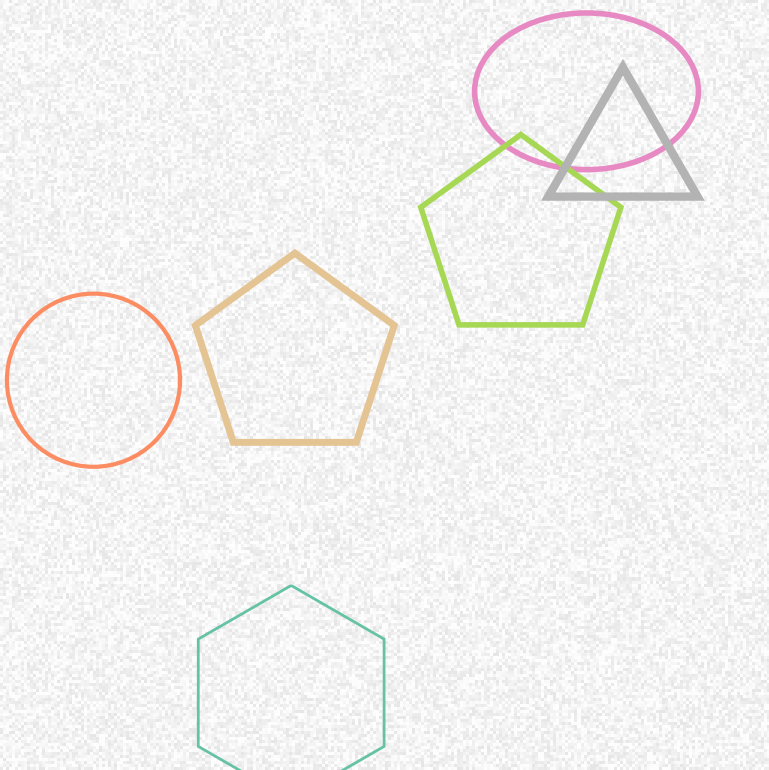[{"shape": "hexagon", "thickness": 1, "radius": 0.7, "center": [0.378, 0.1]}, {"shape": "circle", "thickness": 1.5, "radius": 0.56, "center": [0.121, 0.506]}, {"shape": "oval", "thickness": 2, "radius": 0.73, "center": [0.762, 0.881]}, {"shape": "pentagon", "thickness": 2, "radius": 0.68, "center": [0.676, 0.689]}, {"shape": "pentagon", "thickness": 2.5, "radius": 0.68, "center": [0.383, 0.535]}, {"shape": "triangle", "thickness": 3, "radius": 0.56, "center": [0.809, 0.801]}]